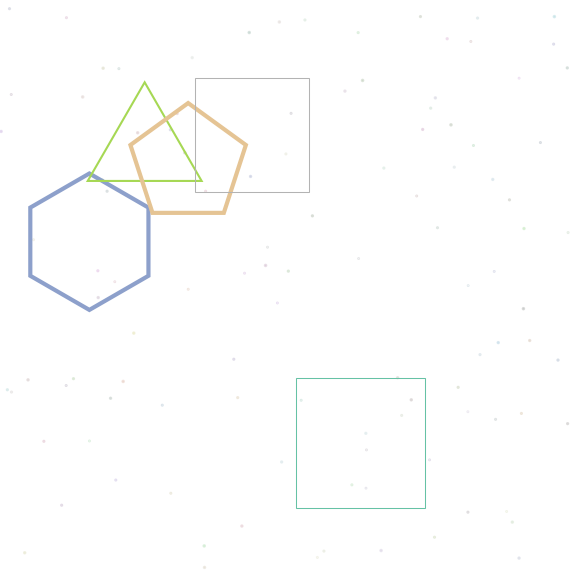[{"shape": "square", "thickness": 0.5, "radius": 0.56, "center": [0.624, 0.233]}, {"shape": "hexagon", "thickness": 2, "radius": 0.59, "center": [0.155, 0.581]}, {"shape": "triangle", "thickness": 1, "radius": 0.57, "center": [0.251, 0.743]}, {"shape": "pentagon", "thickness": 2, "radius": 0.53, "center": [0.326, 0.716]}, {"shape": "square", "thickness": 0.5, "radius": 0.49, "center": [0.436, 0.766]}]